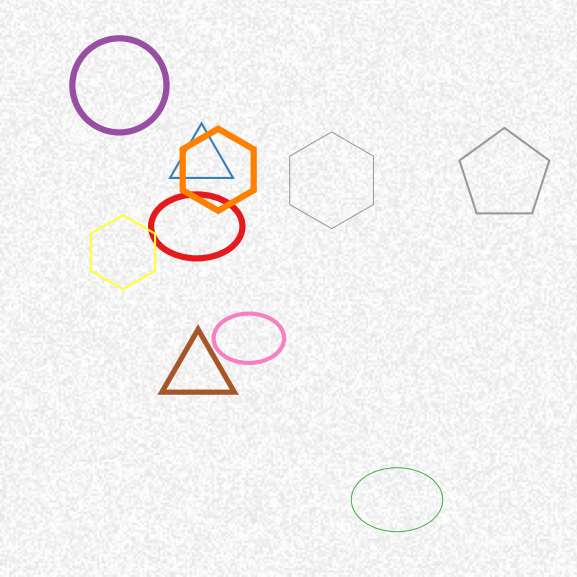[{"shape": "oval", "thickness": 3, "radius": 0.4, "center": [0.341, 0.607]}, {"shape": "triangle", "thickness": 1, "radius": 0.31, "center": [0.349, 0.723]}, {"shape": "oval", "thickness": 0.5, "radius": 0.4, "center": [0.687, 0.134]}, {"shape": "circle", "thickness": 3, "radius": 0.41, "center": [0.207, 0.851]}, {"shape": "hexagon", "thickness": 3, "radius": 0.35, "center": [0.378, 0.705]}, {"shape": "hexagon", "thickness": 1, "radius": 0.32, "center": [0.213, 0.562]}, {"shape": "triangle", "thickness": 2.5, "radius": 0.36, "center": [0.343, 0.356]}, {"shape": "oval", "thickness": 2, "radius": 0.31, "center": [0.431, 0.413]}, {"shape": "hexagon", "thickness": 0.5, "radius": 0.42, "center": [0.574, 0.687]}, {"shape": "pentagon", "thickness": 1, "radius": 0.41, "center": [0.873, 0.696]}]